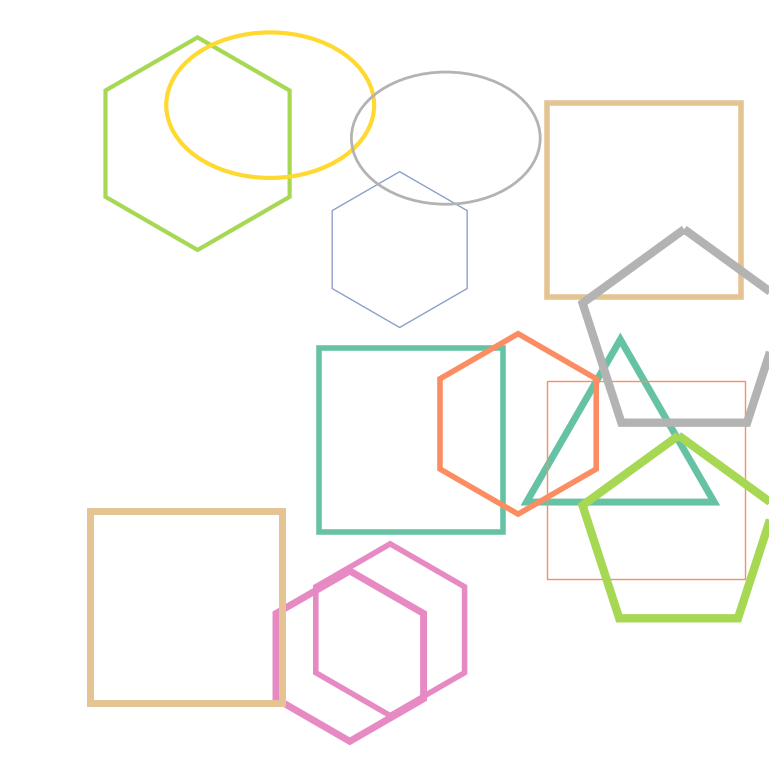[{"shape": "triangle", "thickness": 2.5, "radius": 0.7, "center": [0.806, 0.418]}, {"shape": "square", "thickness": 2, "radius": 0.6, "center": [0.534, 0.428]}, {"shape": "hexagon", "thickness": 2, "radius": 0.59, "center": [0.673, 0.449]}, {"shape": "square", "thickness": 0.5, "radius": 0.64, "center": [0.839, 0.376]}, {"shape": "hexagon", "thickness": 0.5, "radius": 0.51, "center": [0.519, 0.676]}, {"shape": "hexagon", "thickness": 2.5, "radius": 0.55, "center": [0.454, 0.148]}, {"shape": "hexagon", "thickness": 2, "radius": 0.56, "center": [0.507, 0.182]}, {"shape": "pentagon", "thickness": 3, "radius": 0.66, "center": [0.881, 0.303]}, {"shape": "hexagon", "thickness": 1.5, "radius": 0.69, "center": [0.257, 0.813]}, {"shape": "oval", "thickness": 1.5, "radius": 0.68, "center": [0.351, 0.863]}, {"shape": "square", "thickness": 2, "radius": 0.63, "center": [0.836, 0.74]}, {"shape": "square", "thickness": 2.5, "radius": 0.62, "center": [0.242, 0.212]}, {"shape": "oval", "thickness": 1, "radius": 0.61, "center": [0.579, 0.821]}, {"shape": "pentagon", "thickness": 3, "radius": 0.69, "center": [0.889, 0.563]}]